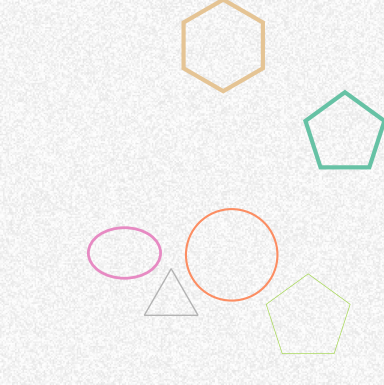[{"shape": "pentagon", "thickness": 3, "radius": 0.54, "center": [0.896, 0.653]}, {"shape": "circle", "thickness": 1.5, "radius": 0.59, "center": [0.602, 0.338]}, {"shape": "oval", "thickness": 2, "radius": 0.47, "center": [0.323, 0.343]}, {"shape": "pentagon", "thickness": 0.5, "radius": 0.57, "center": [0.8, 0.174]}, {"shape": "hexagon", "thickness": 3, "radius": 0.59, "center": [0.58, 0.882]}, {"shape": "triangle", "thickness": 1, "radius": 0.4, "center": [0.445, 0.221]}]